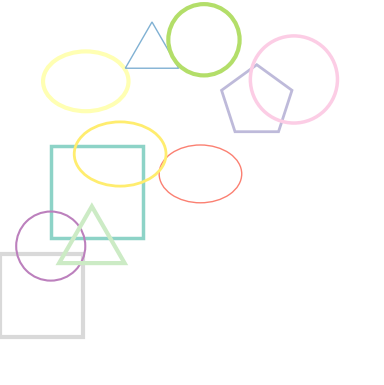[{"shape": "square", "thickness": 2.5, "radius": 0.59, "center": [0.252, 0.502]}, {"shape": "oval", "thickness": 3, "radius": 0.55, "center": [0.223, 0.789]}, {"shape": "pentagon", "thickness": 2, "radius": 0.48, "center": [0.667, 0.736]}, {"shape": "oval", "thickness": 1, "radius": 0.54, "center": [0.521, 0.548]}, {"shape": "triangle", "thickness": 1, "radius": 0.4, "center": [0.395, 0.863]}, {"shape": "circle", "thickness": 3, "radius": 0.46, "center": [0.53, 0.897]}, {"shape": "circle", "thickness": 2.5, "radius": 0.57, "center": [0.763, 0.794]}, {"shape": "square", "thickness": 3, "radius": 0.54, "center": [0.108, 0.232]}, {"shape": "circle", "thickness": 1.5, "radius": 0.45, "center": [0.132, 0.361]}, {"shape": "triangle", "thickness": 3, "radius": 0.49, "center": [0.239, 0.366]}, {"shape": "oval", "thickness": 2, "radius": 0.6, "center": [0.312, 0.6]}]